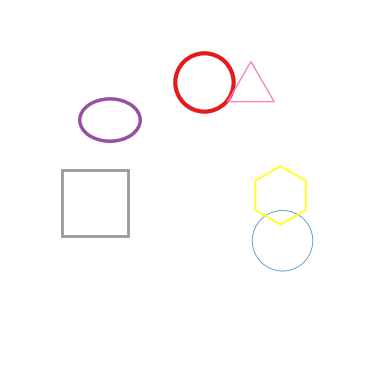[{"shape": "circle", "thickness": 3, "radius": 0.38, "center": [0.531, 0.786]}, {"shape": "circle", "thickness": 0.5, "radius": 0.39, "center": [0.734, 0.375]}, {"shape": "oval", "thickness": 2.5, "radius": 0.39, "center": [0.286, 0.688]}, {"shape": "hexagon", "thickness": 1.5, "radius": 0.38, "center": [0.729, 0.493]}, {"shape": "triangle", "thickness": 1, "radius": 0.35, "center": [0.652, 0.771]}, {"shape": "square", "thickness": 2, "radius": 0.43, "center": [0.246, 0.472]}]